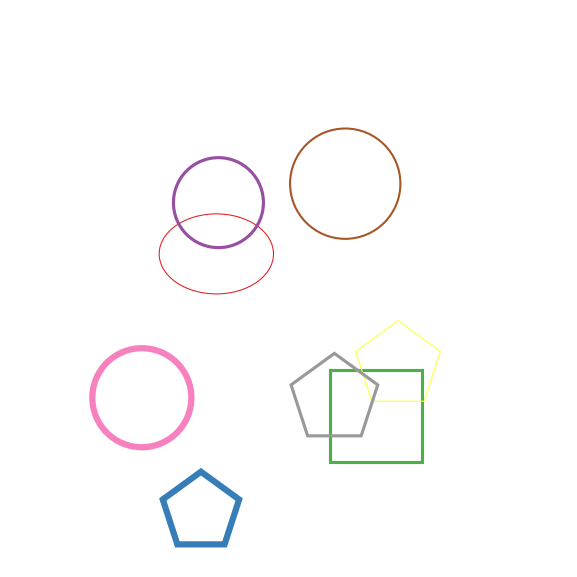[{"shape": "oval", "thickness": 0.5, "radius": 0.49, "center": [0.375, 0.559]}, {"shape": "pentagon", "thickness": 3, "radius": 0.35, "center": [0.348, 0.113]}, {"shape": "square", "thickness": 1.5, "radius": 0.4, "center": [0.651, 0.279]}, {"shape": "circle", "thickness": 1.5, "radius": 0.39, "center": [0.378, 0.648]}, {"shape": "pentagon", "thickness": 0.5, "radius": 0.39, "center": [0.689, 0.367]}, {"shape": "circle", "thickness": 1, "radius": 0.48, "center": [0.598, 0.681]}, {"shape": "circle", "thickness": 3, "radius": 0.43, "center": [0.246, 0.31]}, {"shape": "pentagon", "thickness": 1.5, "radius": 0.39, "center": [0.579, 0.308]}]